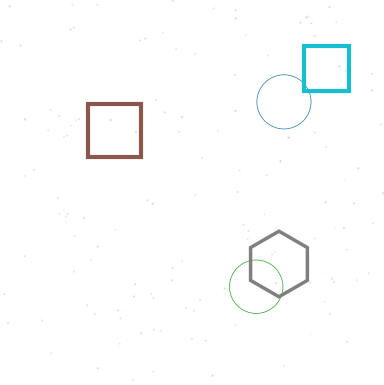[{"shape": "circle", "thickness": 0.5, "radius": 0.35, "center": [0.738, 0.735]}, {"shape": "circle", "thickness": 0.5, "radius": 0.35, "center": [0.665, 0.255]}, {"shape": "square", "thickness": 3, "radius": 0.35, "center": [0.297, 0.661]}, {"shape": "hexagon", "thickness": 2.5, "radius": 0.43, "center": [0.725, 0.314]}, {"shape": "square", "thickness": 3, "radius": 0.3, "center": [0.848, 0.822]}]